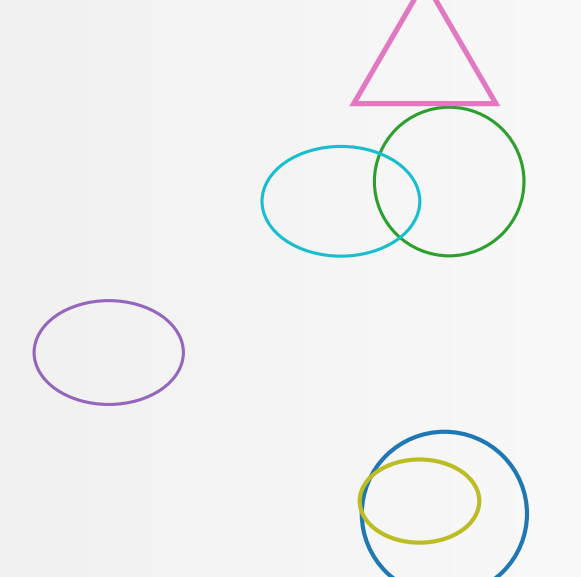[{"shape": "circle", "thickness": 2, "radius": 0.71, "center": [0.765, 0.109]}, {"shape": "circle", "thickness": 1.5, "radius": 0.64, "center": [0.773, 0.685]}, {"shape": "oval", "thickness": 1.5, "radius": 0.64, "center": [0.187, 0.389]}, {"shape": "triangle", "thickness": 2.5, "radius": 0.71, "center": [0.731, 0.89]}, {"shape": "oval", "thickness": 2, "radius": 0.51, "center": [0.722, 0.132]}, {"shape": "oval", "thickness": 1.5, "radius": 0.68, "center": [0.587, 0.651]}]